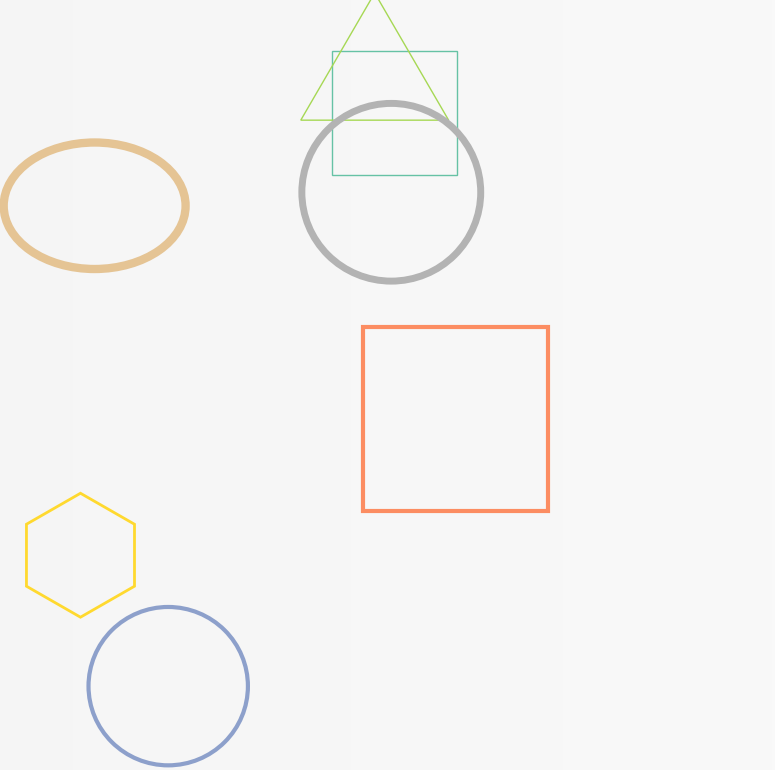[{"shape": "square", "thickness": 0.5, "radius": 0.4, "center": [0.509, 0.853]}, {"shape": "square", "thickness": 1.5, "radius": 0.6, "center": [0.588, 0.456]}, {"shape": "circle", "thickness": 1.5, "radius": 0.51, "center": [0.217, 0.109]}, {"shape": "triangle", "thickness": 0.5, "radius": 0.55, "center": [0.483, 0.899]}, {"shape": "hexagon", "thickness": 1, "radius": 0.4, "center": [0.104, 0.279]}, {"shape": "oval", "thickness": 3, "radius": 0.59, "center": [0.122, 0.733]}, {"shape": "circle", "thickness": 2.5, "radius": 0.58, "center": [0.505, 0.75]}]